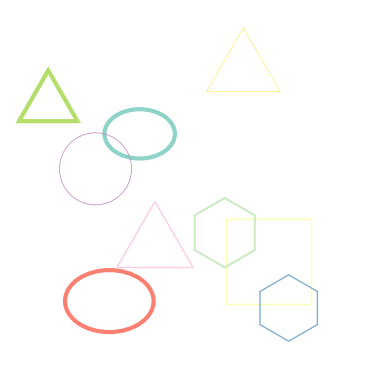[{"shape": "oval", "thickness": 3, "radius": 0.46, "center": [0.363, 0.652]}, {"shape": "square", "thickness": 1, "radius": 0.55, "center": [0.698, 0.322]}, {"shape": "oval", "thickness": 3, "radius": 0.58, "center": [0.284, 0.218]}, {"shape": "hexagon", "thickness": 1, "radius": 0.43, "center": [0.75, 0.2]}, {"shape": "triangle", "thickness": 3, "radius": 0.44, "center": [0.125, 0.729]}, {"shape": "triangle", "thickness": 1, "radius": 0.57, "center": [0.403, 0.362]}, {"shape": "circle", "thickness": 0.5, "radius": 0.47, "center": [0.248, 0.561]}, {"shape": "hexagon", "thickness": 1.5, "radius": 0.45, "center": [0.584, 0.396]}, {"shape": "triangle", "thickness": 0.5, "radius": 0.55, "center": [0.632, 0.817]}]